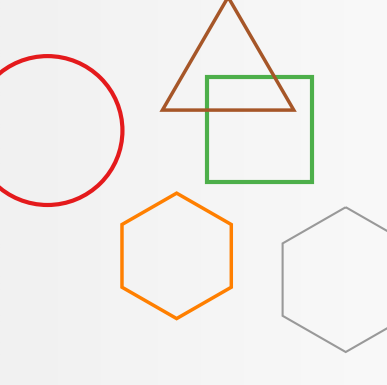[{"shape": "circle", "thickness": 3, "radius": 0.97, "center": [0.123, 0.661]}, {"shape": "square", "thickness": 3, "radius": 0.68, "center": [0.67, 0.663]}, {"shape": "hexagon", "thickness": 2.5, "radius": 0.81, "center": [0.456, 0.335]}, {"shape": "triangle", "thickness": 2.5, "radius": 0.98, "center": [0.589, 0.812]}, {"shape": "hexagon", "thickness": 1.5, "radius": 0.94, "center": [0.892, 0.274]}]